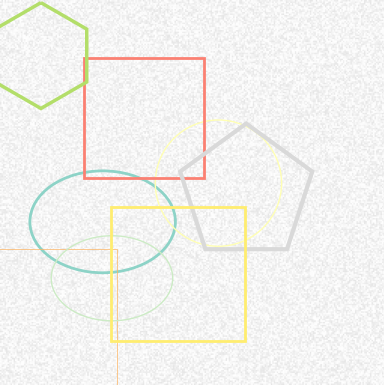[{"shape": "oval", "thickness": 2, "radius": 0.95, "center": [0.267, 0.424]}, {"shape": "circle", "thickness": 1, "radius": 0.82, "center": [0.567, 0.524]}, {"shape": "square", "thickness": 2, "radius": 0.78, "center": [0.373, 0.694]}, {"shape": "square", "thickness": 0.5, "radius": 0.91, "center": [0.122, 0.171]}, {"shape": "hexagon", "thickness": 2.5, "radius": 0.69, "center": [0.106, 0.856]}, {"shape": "pentagon", "thickness": 3, "radius": 0.9, "center": [0.639, 0.499]}, {"shape": "oval", "thickness": 1, "radius": 0.79, "center": [0.291, 0.277]}, {"shape": "square", "thickness": 2, "radius": 0.87, "center": [0.462, 0.289]}]